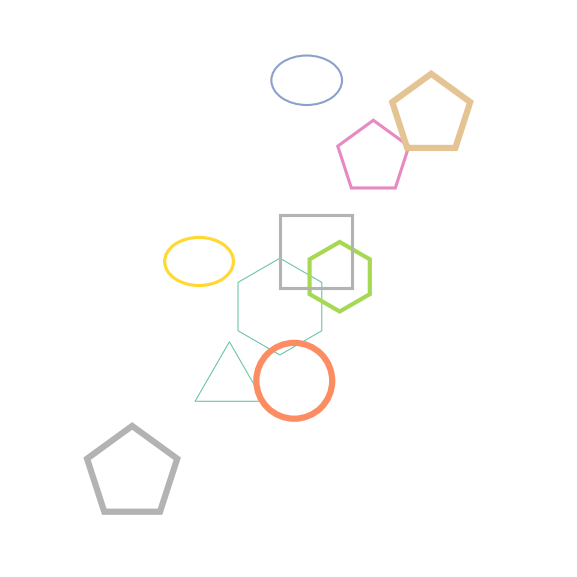[{"shape": "hexagon", "thickness": 0.5, "radius": 0.42, "center": [0.485, 0.468]}, {"shape": "triangle", "thickness": 0.5, "radius": 0.34, "center": [0.397, 0.339]}, {"shape": "circle", "thickness": 3, "radius": 0.33, "center": [0.51, 0.34]}, {"shape": "oval", "thickness": 1, "radius": 0.31, "center": [0.531, 0.86]}, {"shape": "pentagon", "thickness": 1.5, "radius": 0.32, "center": [0.646, 0.726]}, {"shape": "hexagon", "thickness": 2, "radius": 0.3, "center": [0.588, 0.52]}, {"shape": "oval", "thickness": 1.5, "radius": 0.3, "center": [0.345, 0.546]}, {"shape": "pentagon", "thickness": 3, "radius": 0.35, "center": [0.747, 0.8]}, {"shape": "square", "thickness": 1.5, "radius": 0.31, "center": [0.547, 0.563]}, {"shape": "pentagon", "thickness": 3, "radius": 0.41, "center": [0.229, 0.179]}]